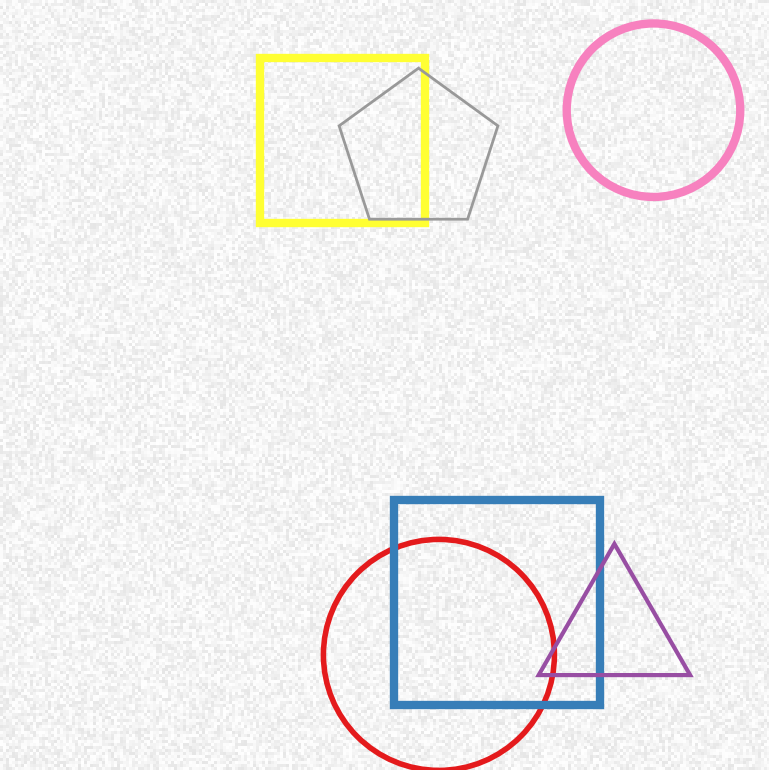[{"shape": "circle", "thickness": 2, "radius": 0.75, "center": [0.57, 0.149]}, {"shape": "square", "thickness": 3, "radius": 0.67, "center": [0.645, 0.217]}, {"shape": "triangle", "thickness": 1.5, "radius": 0.57, "center": [0.798, 0.18]}, {"shape": "square", "thickness": 3, "radius": 0.54, "center": [0.445, 0.817]}, {"shape": "circle", "thickness": 3, "radius": 0.56, "center": [0.849, 0.857]}, {"shape": "pentagon", "thickness": 1, "radius": 0.54, "center": [0.544, 0.803]}]